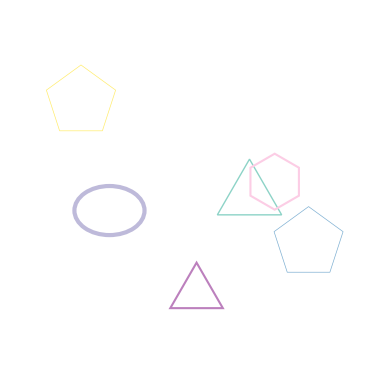[{"shape": "triangle", "thickness": 1, "radius": 0.48, "center": [0.648, 0.49]}, {"shape": "oval", "thickness": 3, "radius": 0.46, "center": [0.284, 0.453]}, {"shape": "pentagon", "thickness": 0.5, "radius": 0.47, "center": [0.801, 0.369]}, {"shape": "hexagon", "thickness": 1.5, "radius": 0.36, "center": [0.713, 0.528]}, {"shape": "triangle", "thickness": 1.5, "radius": 0.39, "center": [0.511, 0.239]}, {"shape": "pentagon", "thickness": 0.5, "radius": 0.47, "center": [0.21, 0.737]}]